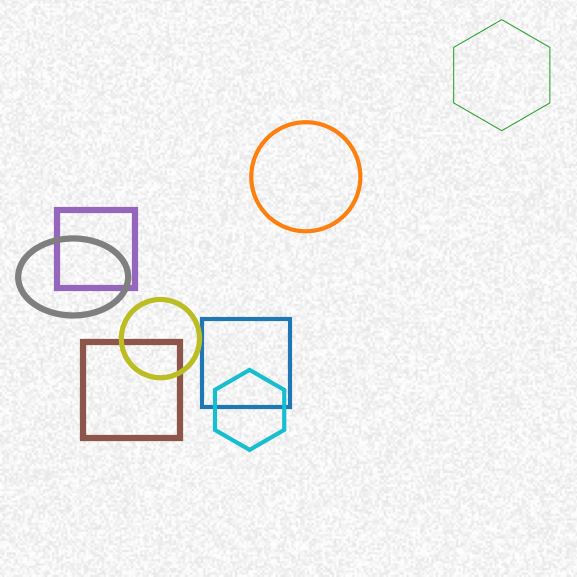[{"shape": "square", "thickness": 2, "radius": 0.38, "center": [0.426, 0.371]}, {"shape": "circle", "thickness": 2, "radius": 0.47, "center": [0.53, 0.693]}, {"shape": "hexagon", "thickness": 0.5, "radius": 0.48, "center": [0.869, 0.869]}, {"shape": "square", "thickness": 3, "radius": 0.34, "center": [0.166, 0.568]}, {"shape": "square", "thickness": 3, "radius": 0.42, "center": [0.228, 0.324]}, {"shape": "oval", "thickness": 3, "radius": 0.48, "center": [0.127, 0.52]}, {"shape": "circle", "thickness": 2.5, "radius": 0.34, "center": [0.278, 0.413]}, {"shape": "hexagon", "thickness": 2, "radius": 0.35, "center": [0.432, 0.289]}]